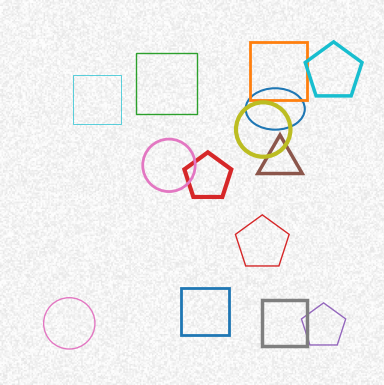[{"shape": "oval", "thickness": 1.5, "radius": 0.38, "center": [0.715, 0.717]}, {"shape": "square", "thickness": 2, "radius": 0.31, "center": [0.532, 0.191]}, {"shape": "square", "thickness": 2, "radius": 0.37, "center": [0.724, 0.816]}, {"shape": "square", "thickness": 1, "radius": 0.4, "center": [0.433, 0.783]}, {"shape": "pentagon", "thickness": 1, "radius": 0.37, "center": [0.681, 0.369]}, {"shape": "pentagon", "thickness": 3, "radius": 0.32, "center": [0.54, 0.54]}, {"shape": "pentagon", "thickness": 1, "radius": 0.3, "center": [0.84, 0.153]}, {"shape": "triangle", "thickness": 2.5, "radius": 0.33, "center": [0.727, 0.583]}, {"shape": "circle", "thickness": 1, "radius": 0.33, "center": [0.18, 0.16]}, {"shape": "circle", "thickness": 2, "radius": 0.34, "center": [0.439, 0.571]}, {"shape": "square", "thickness": 2.5, "radius": 0.3, "center": [0.739, 0.162]}, {"shape": "circle", "thickness": 3, "radius": 0.35, "center": [0.684, 0.664]}, {"shape": "square", "thickness": 0.5, "radius": 0.32, "center": [0.252, 0.741]}, {"shape": "pentagon", "thickness": 2.5, "radius": 0.39, "center": [0.867, 0.814]}]